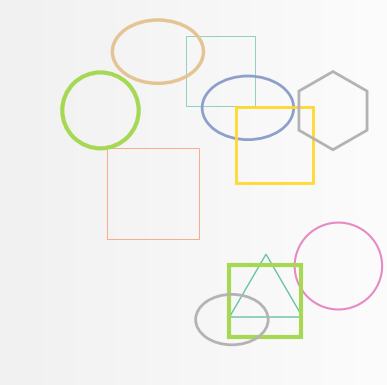[{"shape": "triangle", "thickness": 1, "radius": 0.54, "center": [0.686, 0.231]}, {"shape": "square", "thickness": 0.5, "radius": 0.45, "center": [0.569, 0.816]}, {"shape": "square", "thickness": 0.5, "radius": 0.59, "center": [0.394, 0.497]}, {"shape": "oval", "thickness": 2, "radius": 0.59, "center": [0.64, 0.72]}, {"shape": "circle", "thickness": 1.5, "radius": 0.56, "center": [0.873, 0.309]}, {"shape": "circle", "thickness": 3, "radius": 0.49, "center": [0.259, 0.713]}, {"shape": "square", "thickness": 3, "radius": 0.46, "center": [0.684, 0.218]}, {"shape": "square", "thickness": 2, "radius": 0.5, "center": [0.708, 0.623]}, {"shape": "oval", "thickness": 2.5, "radius": 0.59, "center": [0.408, 0.866]}, {"shape": "oval", "thickness": 2, "radius": 0.47, "center": [0.598, 0.17]}, {"shape": "hexagon", "thickness": 2, "radius": 0.51, "center": [0.859, 0.713]}]